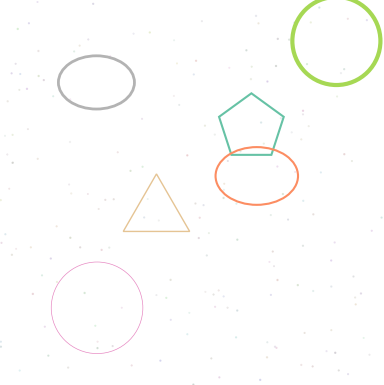[{"shape": "pentagon", "thickness": 1.5, "radius": 0.44, "center": [0.653, 0.669]}, {"shape": "oval", "thickness": 1.5, "radius": 0.54, "center": [0.667, 0.543]}, {"shape": "circle", "thickness": 0.5, "radius": 0.59, "center": [0.252, 0.201]}, {"shape": "circle", "thickness": 3, "radius": 0.57, "center": [0.874, 0.894]}, {"shape": "triangle", "thickness": 1, "radius": 0.5, "center": [0.406, 0.449]}, {"shape": "oval", "thickness": 2, "radius": 0.49, "center": [0.25, 0.786]}]